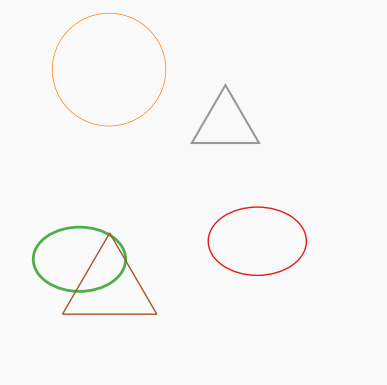[{"shape": "oval", "thickness": 1, "radius": 0.63, "center": [0.664, 0.373]}, {"shape": "oval", "thickness": 2, "radius": 0.6, "center": [0.205, 0.327]}, {"shape": "circle", "thickness": 0.5, "radius": 0.73, "center": [0.281, 0.819]}, {"shape": "triangle", "thickness": 1, "radius": 0.7, "center": [0.283, 0.254]}, {"shape": "triangle", "thickness": 1.5, "radius": 0.5, "center": [0.582, 0.679]}]